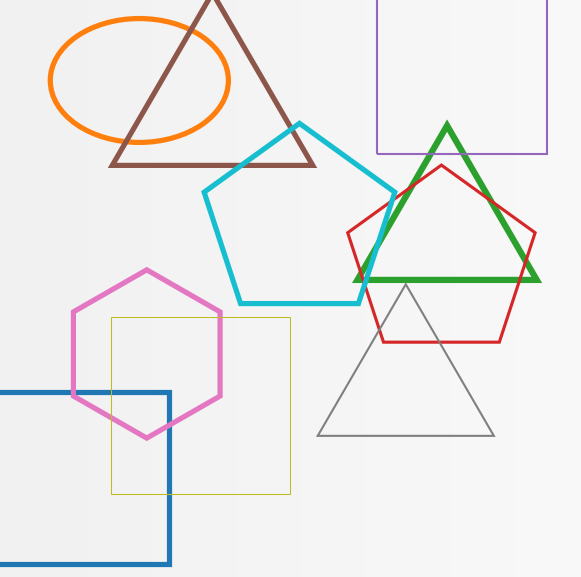[{"shape": "square", "thickness": 2.5, "radius": 0.74, "center": [0.142, 0.172]}, {"shape": "oval", "thickness": 2.5, "radius": 0.77, "center": [0.24, 0.86]}, {"shape": "triangle", "thickness": 3, "radius": 0.89, "center": [0.769, 0.604]}, {"shape": "pentagon", "thickness": 1.5, "radius": 0.85, "center": [0.759, 0.544]}, {"shape": "square", "thickness": 1, "radius": 0.73, "center": [0.795, 0.879]}, {"shape": "triangle", "thickness": 2.5, "radius": 1.0, "center": [0.366, 0.812]}, {"shape": "hexagon", "thickness": 2.5, "radius": 0.73, "center": [0.252, 0.386]}, {"shape": "triangle", "thickness": 1, "radius": 0.87, "center": [0.698, 0.332]}, {"shape": "square", "thickness": 0.5, "radius": 0.77, "center": [0.345, 0.297]}, {"shape": "pentagon", "thickness": 2.5, "radius": 0.86, "center": [0.515, 0.613]}]